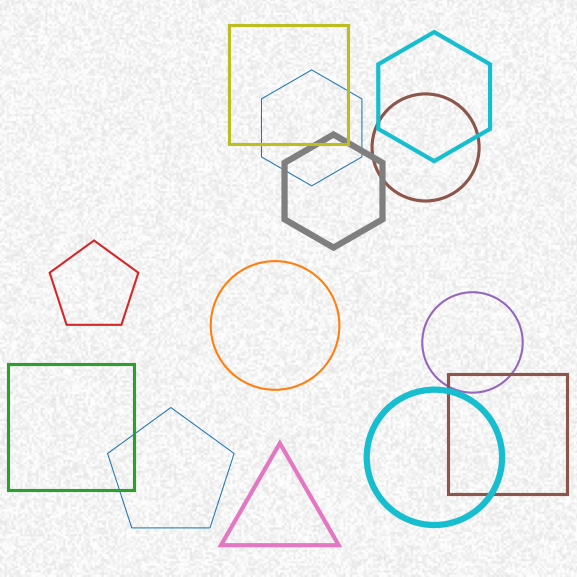[{"shape": "hexagon", "thickness": 0.5, "radius": 0.5, "center": [0.54, 0.778]}, {"shape": "pentagon", "thickness": 0.5, "radius": 0.58, "center": [0.296, 0.178]}, {"shape": "circle", "thickness": 1, "radius": 0.56, "center": [0.476, 0.436]}, {"shape": "square", "thickness": 1.5, "radius": 0.55, "center": [0.122, 0.259]}, {"shape": "pentagon", "thickness": 1, "radius": 0.4, "center": [0.163, 0.502]}, {"shape": "circle", "thickness": 1, "radius": 0.43, "center": [0.818, 0.406]}, {"shape": "circle", "thickness": 1.5, "radius": 0.46, "center": [0.737, 0.744]}, {"shape": "square", "thickness": 1.5, "radius": 0.52, "center": [0.879, 0.248]}, {"shape": "triangle", "thickness": 2, "radius": 0.59, "center": [0.485, 0.114]}, {"shape": "hexagon", "thickness": 3, "radius": 0.49, "center": [0.578, 0.668]}, {"shape": "square", "thickness": 1.5, "radius": 0.52, "center": [0.499, 0.853]}, {"shape": "circle", "thickness": 3, "radius": 0.59, "center": [0.752, 0.207]}, {"shape": "hexagon", "thickness": 2, "radius": 0.56, "center": [0.752, 0.832]}]